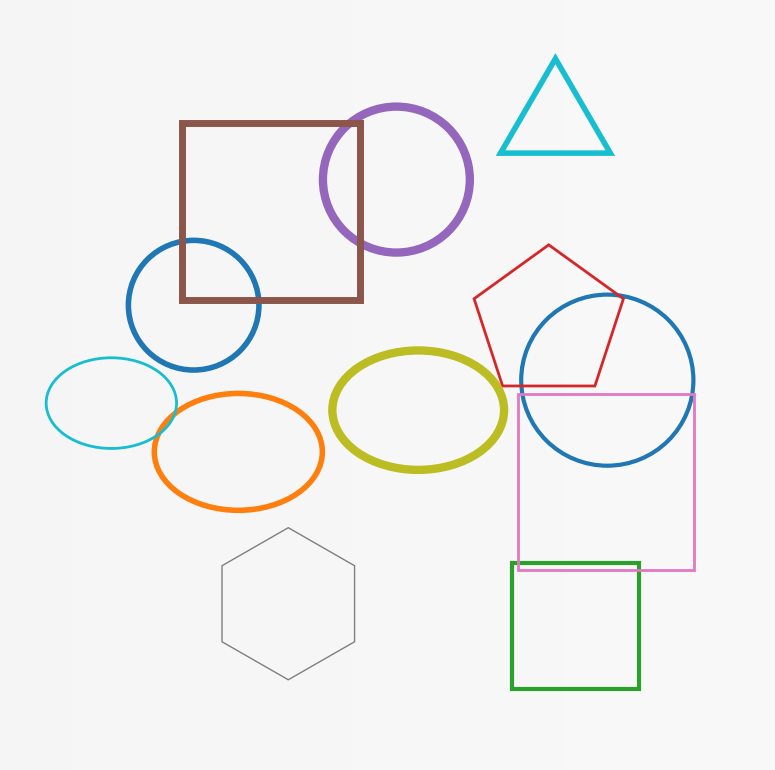[{"shape": "circle", "thickness": 2, "radius": 0.42, "center": [0.25, 0.604]}, {"shape": "circle", "thickness": 1.5, "radius": 0.56, "center": [0.784, 0.506]}, {"shape": "oval", "thickness": 2, "radius": 0.54, "center": [0.308, 0.413]}, {"shape": "square", "thickness": 1.5, "radius": 0.41, "center": [0.742, 0.187]}, {"shape": "pentagon", "thickness": 1, "radius": 0.51, "center": [0.708, 0.581]}, {"shape": "circle", "thickness": 3, "radius": 0.47, "center": [0.511, 0.767]}, {"shape": "square", "thickness": 2.5, "radius": 0.57, "center": [0.35, 0.725]}, {"shape": "square", "thickness": 1, "radius": 0.57, "center": [0.782, 0.374]}, {"shape": "hexagon", "thickness": 0.5, "radius": 0.49, "center": [0.372, 0.216]}, {"shape": "oval", "thickness": 3, "radius": 0.55, "center": [0.54, 0.467]}, {"shape": "oval", "thickness": 1, "radius": 0.42, "center": [0.144, 0.476]}, {"shape": "triangle", "thickness": 2, "radius": 0.41, "center": [0.717, 0.842]}]